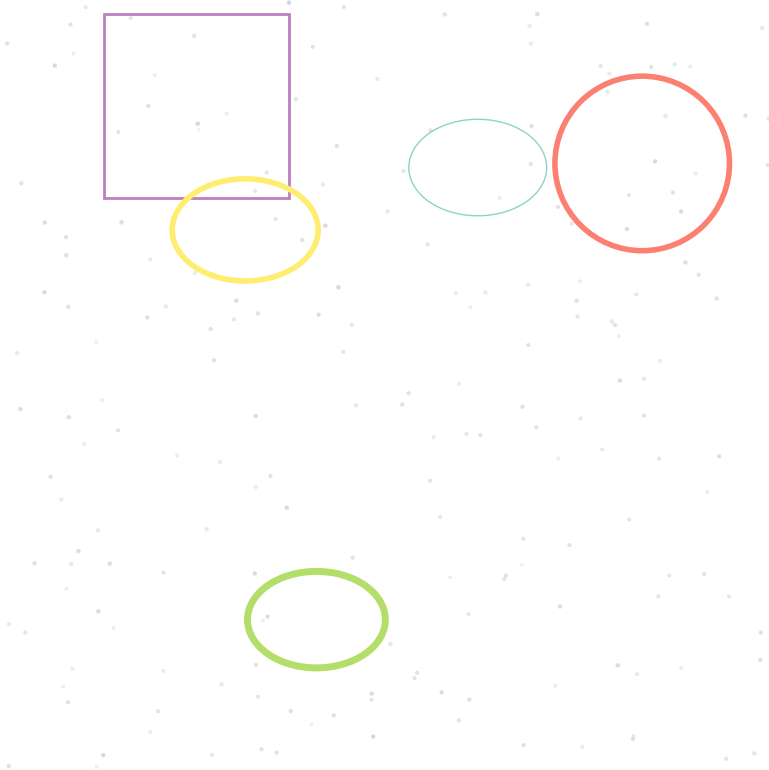[{"shape": "oval", "thickness": 0.5, "radius": 0.45, "center": [0.62, 0.782]}, {"shape": "circle", "thickness": 2, "radius": 0.57, "center": [0.834, 0.788]}, {"shape": "oval", "thickness": 2.5, "radius": 0.45, "center": [0.411, 0.195]}, {"shape": "square", "thickness": 1, "radius": 0.6, "center": [0.255, 0.862]}, {"shape": "oval", "thickness": 2, "radius": 0.47, "center": [0.318, 0.701]}]